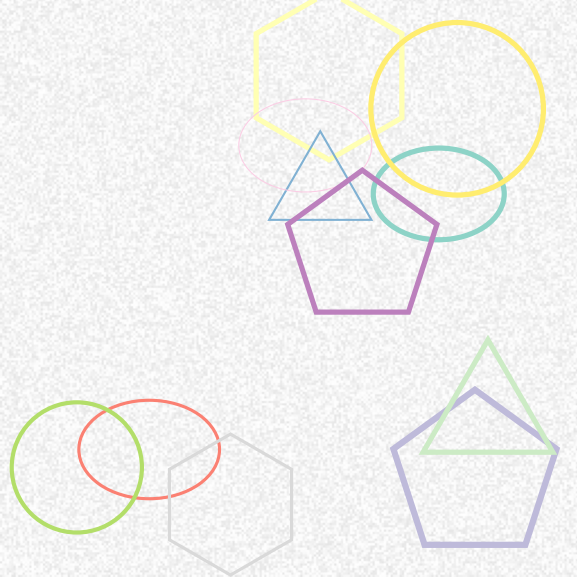[{"shape": "oval", "thickness": 2.5, "radius": 0.57, "center": [0.76, 0.663]}, {"shape": "hexagon", "thickness": 2.5, "radius": 0.73, "center": [0.57, 0.868]}, {"shape": "pentagon", "thickness": 3, "radius": 0.74, "center": [0.822, 0.176]}, {"shape": "oval", "thickness": 1.5, "radius": 0.61, "center": [0.258, 0.221]}, {"shape": "triangle", "thickness": 1, "radius": 0.51, "center": [0.555, 0.67]}, {"shape": "circle", "thickness": 2, "radius": 0.56, "center": [0.133, 0.19]}, {"shape": "oval", "thickness": 0.5, "radius": 0.58, "center": [0.529, 0.747]}, {"shape": "hexagon", "thickness": 1.5, "radius": 0.61, "center": [0.399, 0.125]}, {"shape": "pentagon", "thickness": 2.5, "radius": 0.68, "center": [0.627, 0.569]}, {"shape": "triangle", "thickness": 2.5, "radius": 0.65, "center": [0.845, 0.281]}, {"shape": "circle", "thickness": 2.5, "radius": 0.75, "center": [0.792, 0.811]}]